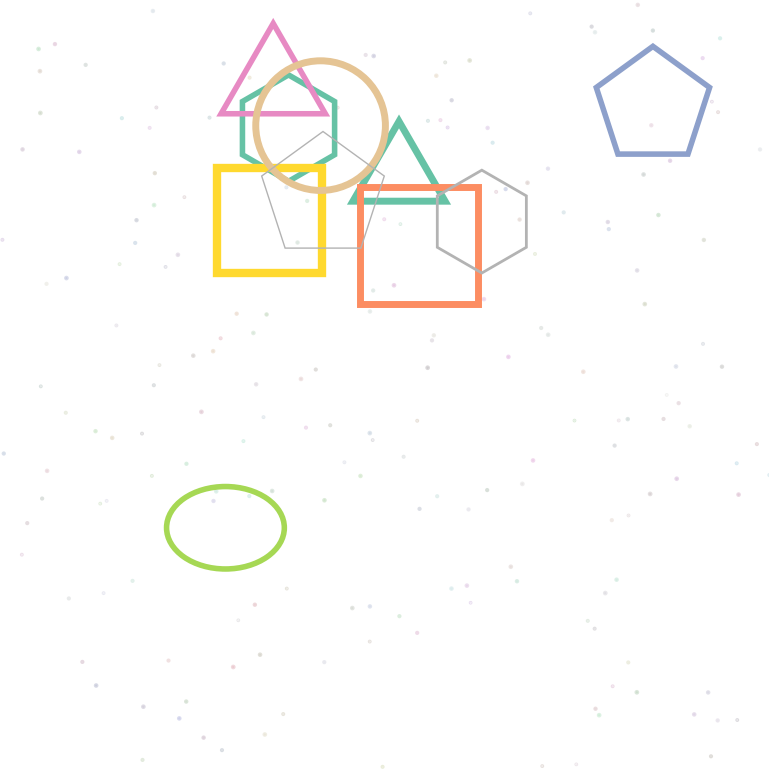[{"shape": "triangle", "thickness": 2.5, "radius": 0.35, "center": [0.518, 0.773]}, {"shape": "hexagon", "thickness": 2, "radius": 0.35, "center": [0.375, 0.834]}, {"shape": "square", "thickness": 2.5, "radius": 0.38, "center": [0.544, 0.681]}, {"shape": "pentagon", "thickness": 2, "radius": 0.39, "center": [0.848, 0.862]}, {"shape": "triangle", "thickness": 2, "radius": 0.39, "center": [0.355, 0.891]}, {"shape": "oval", "thickness": 2, "radius": 0.38, "center": [0.293, 0.315]}, {"shape": "square", "thickness": 3, "radius": 0.34, "center": [0.35, 0.713]}, {"shape": "circle", "thickness": 2.5, "radius": 0.42, "center": [0.416, 0.837]}, {"shape": "hexagon", "thickness": 1, "radius": 0.33, "center": [0.626, 0.712]}, {"shape": "pentagon", "thickness": 0.5, "radius": 0.42, "center": [0.419, 0.746]}]